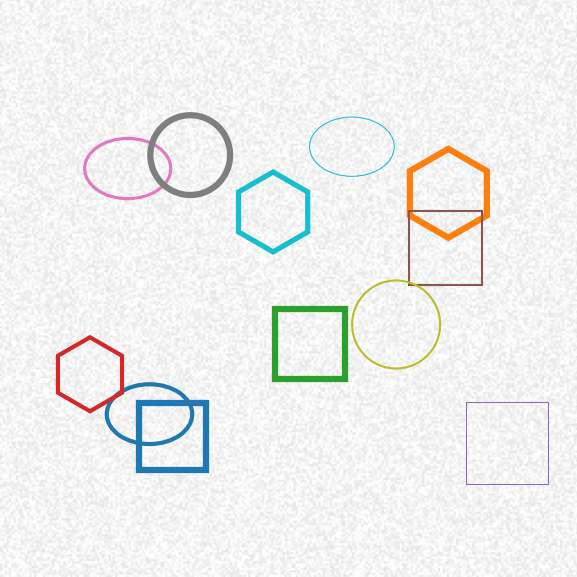[{"shape": "square", "thickness": 3, "radius": 0.29, "center": [0.299, 0.244]}, {"shape": "oval", "thickness": 2, "radius": 0.37, "center": [0.259, 0.282]}, {"shape": "hexagon", "thickness": 3, "radius": 0.38, "center": [0.776, 0.664]}, {"shape": "square", "thickness": 3, "radius": 0.3, "center": [0.537, 0.404]}, {"shape": "hexagon", "thickness": 2, "radius": 0.32, "center": [0.156, 0.351]}, {"shape": "square", "thickness": 0.5, "radius": 0.36, "center": [0.878, 0.233]}, {"shape": "square", "thickness": 1, "radius": 0.32, "center": [0.771, 0.569]}, {"shape": "oval", "thickness": 1.5, "radius": 0.37, "center": [0.221, 0.707]}, {"shape": "circle", "thickness": 3, "radius": 0.35, "center": [0.329, 0.731]}, {"shape": "circle", "thickness": 1, "radius": 0.38, "center": [0.686, 0.437]}, {"shape": "hexagon", "thickness": 2.5, "radius": 0.35, "center": [0.473, 0.632]}, {"shape": "oval", "thickness": 0.5, "radius": 0.37, "center": [0.609, 0.745]}]